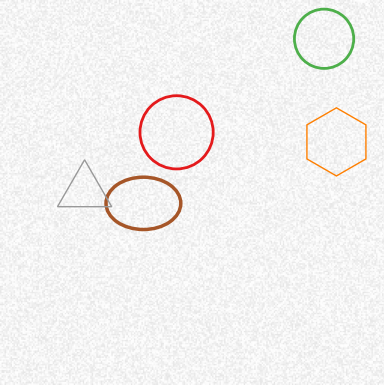[{"shape": "circle", "thickness": 2, "radius": 0.48, "center": [0.459, 0.656]}, {"shape": "circle", "thickness": 2, "radius": 0.38, "center": [0.842, 0.899]}, {"shape": "hexagon", "thickness": 1, "radius": 0.44, "center": [0.874, 0.631]}, {"shape": "oval", "thickness": 2.5, "radius": 0.49, "center": [0.373, 0.472]}, {"shape": "triangle", "thickness": 1, "radius": 0.41, "center": [0.22, 0.504]}]